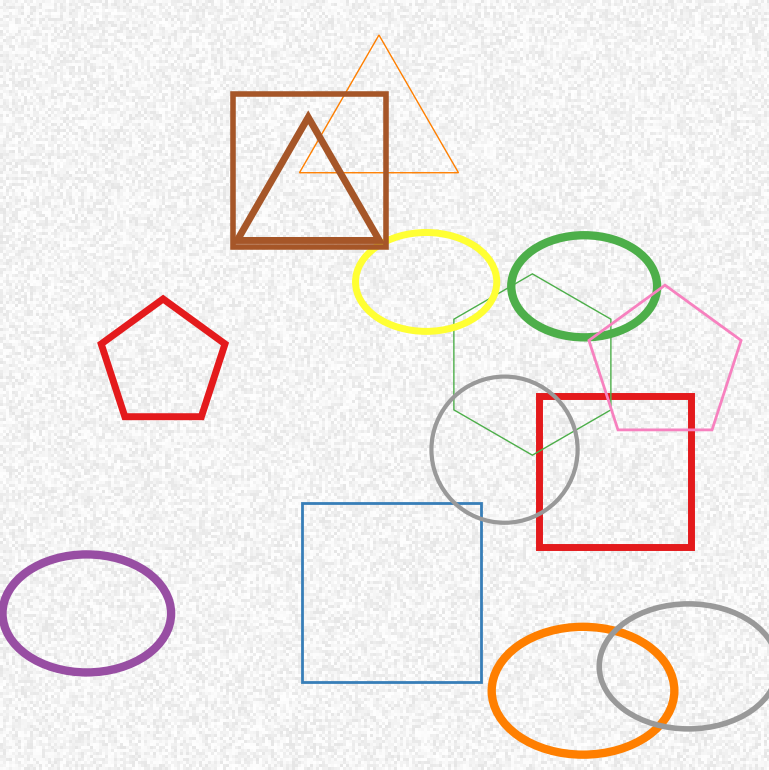[{"shape": "square", "thickness": 2.5, "radius": 0.49, "center": [0.799, 0.388]}, {"shape": "pentagon", "thickness": 2.5, "radius": 0.42, "center": [0.212, 0.527]}, {"shape": "square", "thickness": 1, "radius": 0.58, "center": [0.508, 0.23]}, {"shape": "hexagon", "thickness": 0.5, "radius": 0.59, "center": [0.691, 0.527]}, {"shape": "oval", "thickness": 3, "radius": 0.47, "center": [0.759, 0.628]}, {"shape": "oval", "thickness": 3, "radius": 0.55, "center": [0.113, 0.203]}, {"shape": "triangle", "thickness": 0.5, "radius": 0.6, "center": [0.492, 0.835]}, {"shape": "oval", "thickness": 3, "radius": 0.59, "center": [0.757, 0.103]}, {"shape": "oval", "thickness": 2.5, "radius": 0.46, "center": [0.553, 0.634]}, {"shape": "square", "thickness": 2, "radius": 0.5, "center": [0.401, 0.779]}, {"shape": "triangle", "thickness": 2.5, "radius": 0.53, "center": [0.4, 0.741]}, {"shape": "pentagon", "thickness": 1, "radius": 0.52, "center": [0.864, 0.526]}, {"shape": "oval", "thickness": 2, "radius": 0.58, "center": [0.894, 0.135]}, {"shape": "circle", "thickness": 1.5, "radius": 0.47, "center": [0.655, 0.416]}]